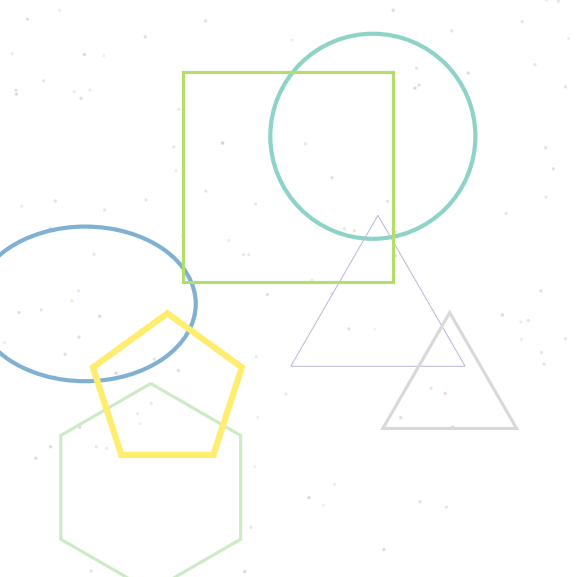[{"shape": "circle", "thickness": 2, "radius": 0.89, "center": [0.646, 0.763]}, {"shape": "triangle", "thickness": 0.5, "radius": 0.87, "center": [0.654, 0.452]}, {"shape": "oval", "thickness": 2, "radius": 0.96, "center": [0.148, 0.473]}, {"shape": "square", "thickness": 1.5, "radius": 0.91, "center": [0.499, 0.692]}, {"shape": "triangle", "thickness": 1.5, "radius": 0.67, "center": [0.779, 0.324]}, {"shape": "hexagon", "thickness": 1.5, "radius": 0.9, "center": [0.261, 0.155]}, {"shape": "pentagon", "thickness": 3, "radius": 0.68, "center": [0.29, 0.321]}]